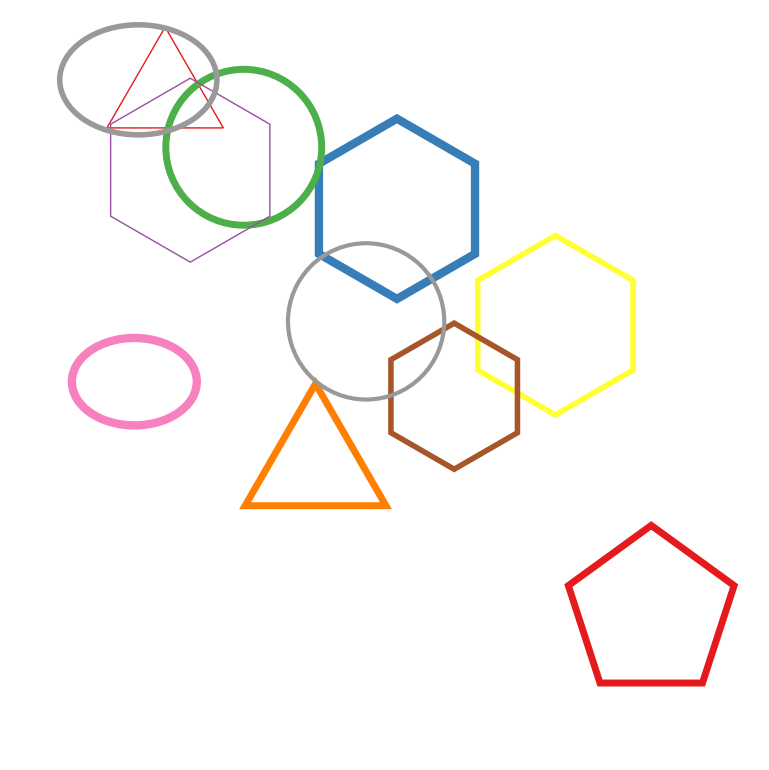[{"shape": "pentagon", "thickness": 2.5, "radius": 0.57, "center": [0.846, 0.205]}, {"shape": "triangle", "thickness": 0.5, "radius": 0.44, "center": [0.214, 0.878]}, {"shape": "hexagon", "thickness": 3, "radius": 0.59, "center": [0.516, 0.729]}, {"shape": "circle", "thickness": 2.5, "radius": 0.51, "center": [0.317, 0.809]}, {"shape": "hexagon", "thickness": 0.5, "radius": 0.6, "center": [0.247, 0.779]}, {"shape": "triangle", "thickness": 2.5, "radius": 0.53, "center": [0.41, 0.396]}, {"shape": "hexagon", "thickness": 2, "radius": 0.58, "center": [0.721, 0.578]}, {"shape": "hexagon", "thickness": 2, "radius": 0.47, "center": [0.59, 0.485]}, {"shape": "oval", "thickness": 3, "radius": 0.41, "center": [0.174, 0.504]}, {"shape": "circle", "thickness": 1.5, "radius": 0.51, "center": [0.475, 0.583]}, {"shape": "oval", "thickness": 2, "radius": 0.51, "center": [0.18, 0.896]}]